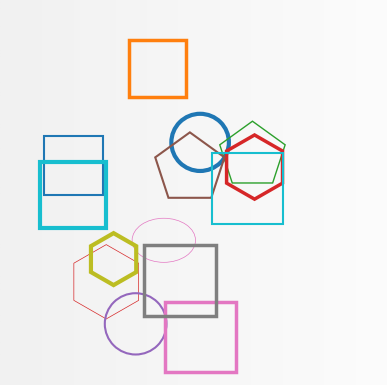[{"shape": "square", "thickness": 1.5, "radius": 0.38, "center": [0.19, 0.57]}, {"shape": "circle", "thickness": 3, "radius": 0.37, "center": [0.516, 0.63]}, {"shape": "square", "thickness": 2.5, "radius": 0.37, "center": [0.406, 0.822]}, {"shape": "pentagon", "thickness": 1, "radius": 0.44, "center": [0.651, 0.596]}, {"shape": "hexagon", "thickness": 2.5, "radius": 0.42, "center": [0.657, 0.566]}, {"shape": "hexagon", "thickness": 0.5, "radius": 0.48, "center": [0.274, 0.268]}, {"shape": "circle", "thickness": 1.5, "radius": 0.4, "center": [0.35, 0.159]}, {"shape": "pentagon", "thickness": 1.5, "radius": 0.47, "center": [0.49, 0.562]}, {"shape": "square", "thickness": 2.5, "radius": 0.46, "center": [0.516, 0.125]}, {"shape": "oval", "thickness": 0.5, "radius": 0.41, "center": [0.423, 0.376]}, {"shape": "square", "thickness": 2.5, "radius": 0.46, "center": [0.466, 0.271]}, {"shape": "hexagon", "thickness": 3, "radius": 0.34, "center": [0.293, 0.327]}, {"shape": "square", "thickness": 3, "radius": 0.43, "center": [0.188, 0.493]}, {"shape": "square", "thickness": 1.5, "radius": 0.46, "center": [0.639, 0.51]}]